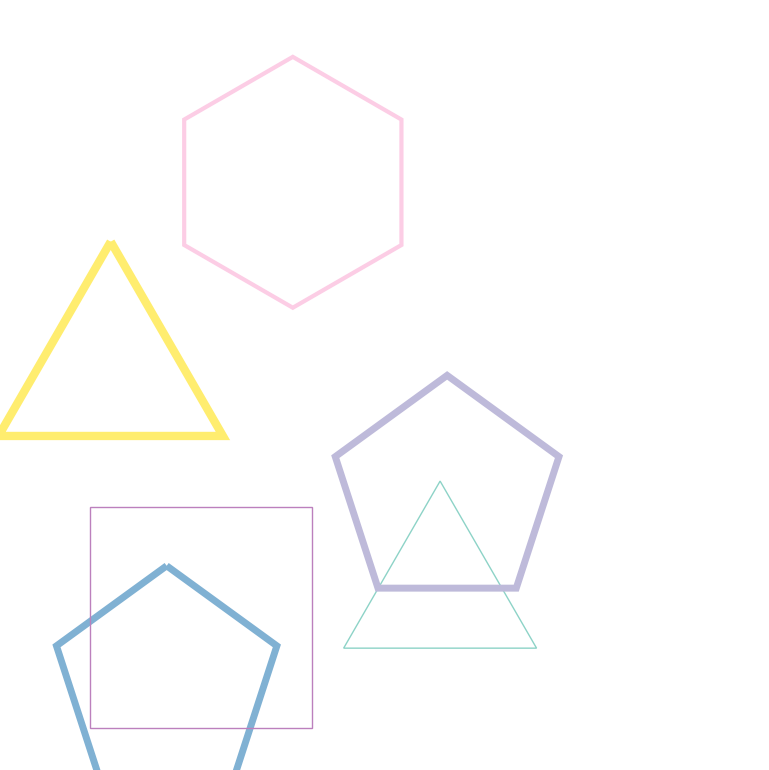[{"shape": "triangle", "thickness": 0.5, "radius": 0.72, "center": [0.572, 0.231]}, {"shape": "pentagon", "thickness": 2.5, "radius": 0.76, "center": [0.581, 0.36]}, {"shape": "pentagon", "thickness": 2.5, "radius": 0.75, "center": [0.216, 0.115]}, {"shape": "hexagon", "thickness": 1.5, "radius": 0.81, "center": [0.38, 0.763]}, {"shape": "square", "thickness": 0.5, "radius": 0.72, "center": [0.261, 0.198]}, {"shape": "triangle", "thickness": 3, "radius": 0.84, "center": [0.144, 0.518]}]